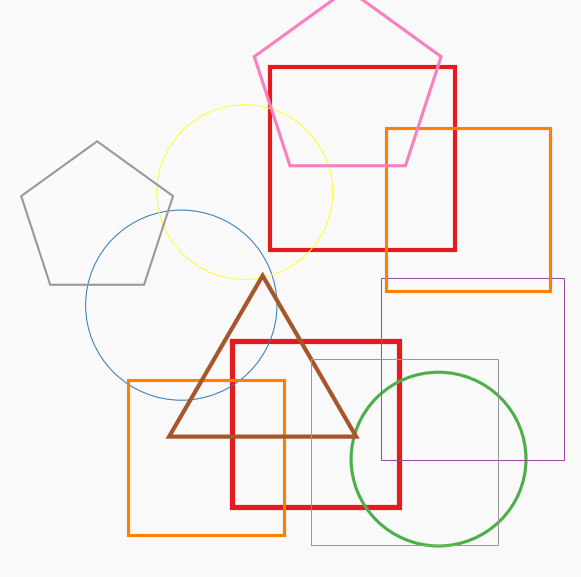[{"shape": "square", "thickness": 2, "radius": 0.79, "center": [0.624, 0.725]}, {"shape": "square", "thickness": 2.5, "radius": 0.72, "center": [0.543, 0.265]}, {"shape": "circle", "thickness": 0.5, "radius": 0.82, "center": [0.312, 0.471]}, {"shape": "circle", "thickness": 1.5, "radius": 0.75, "center": [0.754, 0.204]}, {"shape": "square", "thickness": 0.5, "radius": 0.79, "center": [0.813, 0.36]}, {"shape": "square", "thickness": 1.5, "radius": 0.67, "center": [0.355, 0.207]}, {"shape": "square", "thickness": 1.5, "radius": 0.71, "center": [0.805, 0.636]}, {"shape": "circle", "thickness": 0.5, "radius": 0.76, "center": [0.421, 0.666]}, {"shape": "triangle", "thickness": 2, "radius": 0.93, "center": [0.452, 0.336]}, {"shape": "pentagon", "thickness": 1.5, "radius": 0.85, "center": [0.598, 0.849]}, {"shape": "pentagon", "thickness": 1, "radius": 0.69, "center": [0.167, 0.617]}, {"shape": "square", "thickness": 0.5, "radius": 0.81, "center": [0.696, 0.216]}]